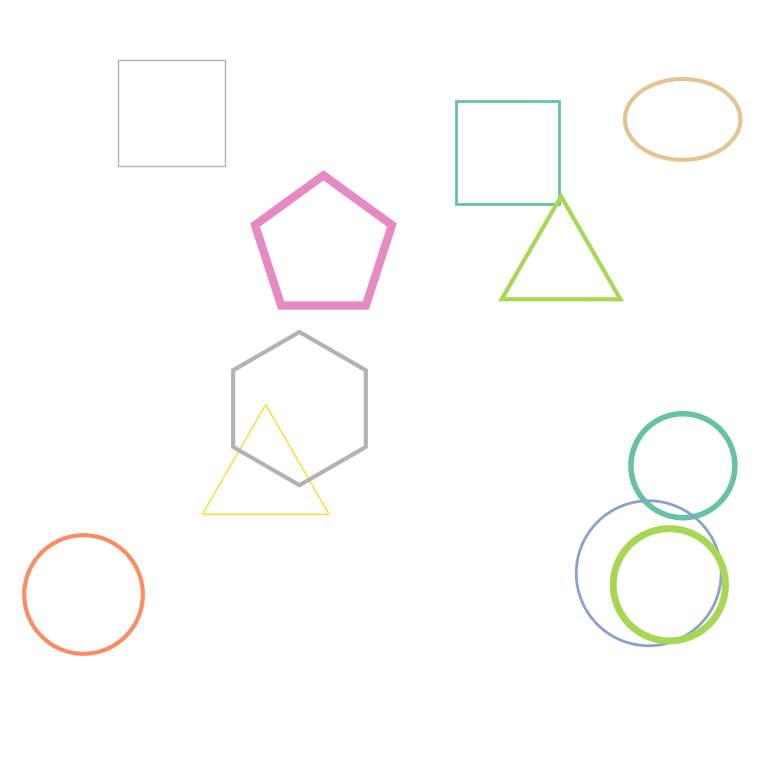[{"shape": "circle", "thickness": 2, "radius": 0.34, "center": [0.887, 0.395]}, {"shape": "square", "thickness": 1, "radius": 0.33, "center": [0.659, 0.802]}, {"shape": "circle", "thickness": 1.5, "radius": 0.39, "center": [0.109, 0.228]}, {"shape": "circle", "thickness": 1, "radius": 0.47, "center": [0.842, 0.255]}, {"shape": "pentagon", "thickness": 3, "radius": 0.47, "center": [0.42, 0.679]}, {"shape": "triangle", "thickness": 1.5, "radius": 0.45, "center": [0.729, 0.656]}, {"shape": "circle", "thickness": 2.5, "radius": 0.36, "center": [0.869, 0.241]}, {"shape": "triangle", "thickness": 0.5, "radius": 0.47, "center": [0.345, 0.38]}, {"shape": "oval", "thickness": 1.5, "radius": 0.38, "center": [0.887, 0.845]}, {"shape": "square", "thickness": 0.5, "radius": 0.35, "center": [0.223, 0.853]}, {"shape": "hexagon", "thickness": 1.5, "radius": 0.5, "center": [0.389, 0.469]}]